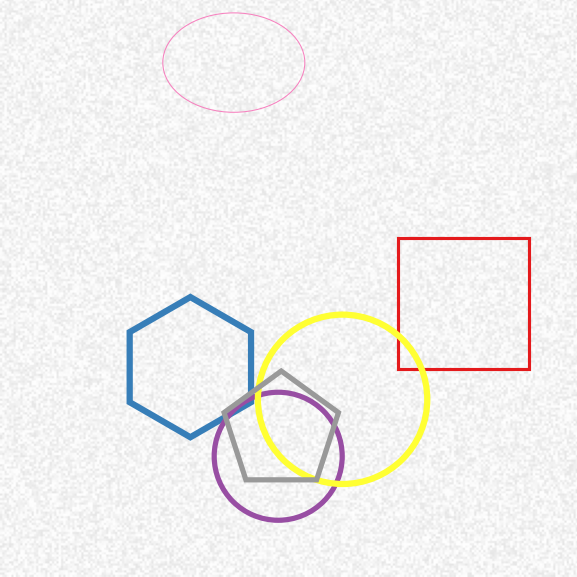[{"shape": "square", "thickness": 1.5, "radius": 0.57, "center": [0.803, 0.474]}, {"shape": "hexagon", "thickness": 3, "radius": 0.61, "center": [0.33, 0.363]}, {"shape": "circle", "thickness": 2.5, "radius": 0.55, "center": [0.482, 0.209]}, {"shape": "circle", "thickness": 3, "radius": 0.73, "center": [0.593, 0.308]}, {"shape": "oval", "thickness": 0.5, "radius": 0.61, "center": [0.405, 0.891]}, {"shape": "pentagon", "thickness": 2.5, "radius": 0.52, "center": [0.487, 0.253]}]